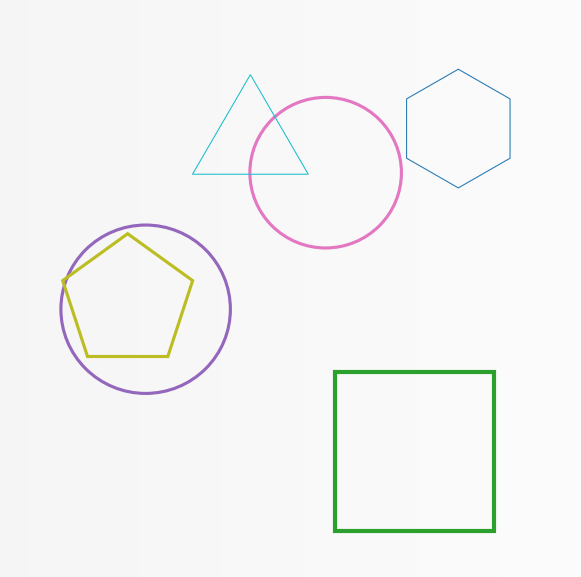[{"shape": "hexagon", "thickness": 0.5, "radius": 0.51, "center": [0.789, 0.777]}, {"shape": "square", "thickness": 2, "radius": 0.69, "center": [0.713, 0.217]}, {"shape": "circle", "thickness": 1.5, "radius": 0.73, "center": [0.251, 0.464]}, {"shape": "circle", "thickness": 1.5, "radius": 0.65, "center": [0.56, 0.7]}, {"shape": "pentagon", "thickness": 1.5, "radius": 0.59, "center": [0.22, 0.477]}, {"shape": "triangle", "thickness": 0.5, "radius": 0.57, "center": [0.431, 0.755]}]